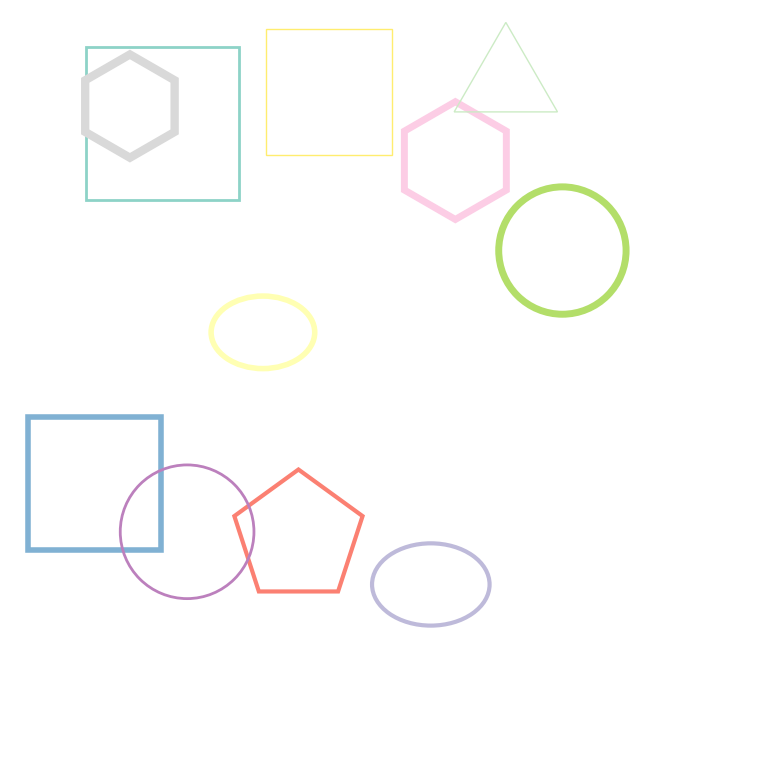[{"shape": "square", "thickness": 1, "radius": 0.5, "center": [0.211, 0.839]}, {"shape": "oval", "thickness": 2, "radius": 0.34, "center": [0.341, 0.568]}, {"shape": "oval", "thickness": 1.5, "radius": 0.38, "center": [0.559, 0.241]}, {"shape": "pentagon", "thickness": 1.5, "radius": 0.44, "center": [0.388, 0.303]}, {"shape": "square", "thickness": 2, "radius": 0.43, "center": [0.122, 0.373]}, {"shape": "circle", "thickness": 2.5, "radius": 0.41, "center": [0.73, 0.675]}, {"shape": "hexagon", "thickness": 2.5, "radius": 0.38, "center": [0.591, 0.791]}, {"shape": "hexagon", "thickness": 3, "radius": 0.34, "center": [0.169, 0.862]}, {"shape": "circle", "thickness": 1, "radius": 0.43, "center": [0.243, 0.309]}, {"shape": "triangle", "thickness": 0.5, "radius": 0.39, "center": [0.657, 0.893]}, {"shape": "square", "thickness": 0.5, "radius": 0.41, "center": [0.427, 0.88]}]